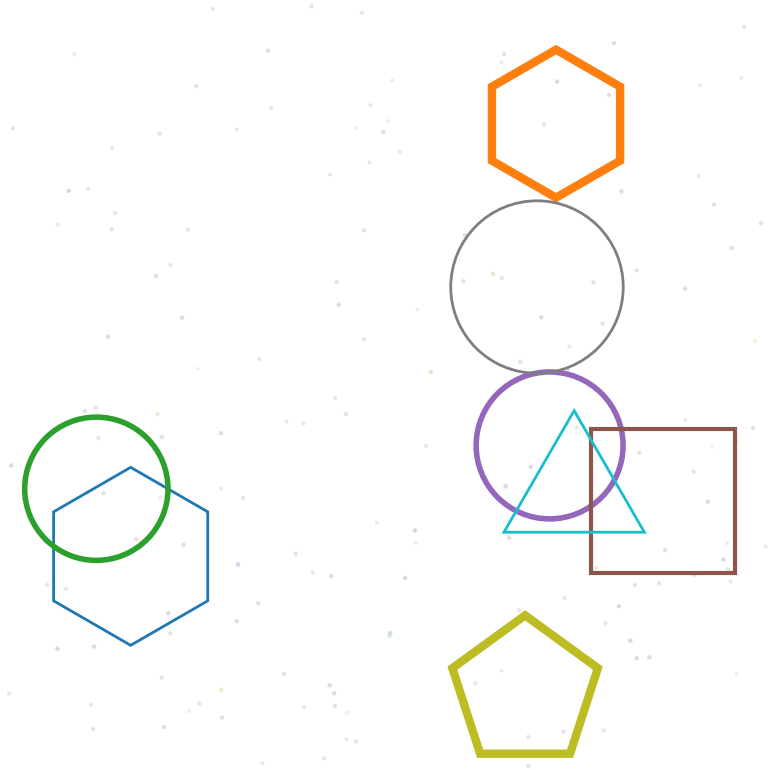[{"shape": "hexagon", "thickness": 1, "radius": 0.58, "center": [0.17, 0.277]}, {"shape": "hexagon", "thickness": 3, "radius": 0.48, "center": [0.722, 0.839]}, {"shape": "circle", "thickness": 2, "radius": 0.47, "center": [0.125, 0.365]}, {"shape": "circle", "thickness": 2, "radius": 0.48, "center": [0.714, 0.422]}, {"shape": "square", "thickness": 1.5, "radius": 0.47, "center": [0.861, 0.349]}, {"shape": "circle", "thickness": 1, "radius": 0.56, "center": [0.697, 0.627]}, {"shape": "pentagon", "thickness": 3, "radius": 0.5, "center": [0.682, 0.102]}, {"shape": "triangle", "thickness": 1, "radius": 0.53, "center": [0.746, 0.361]}]